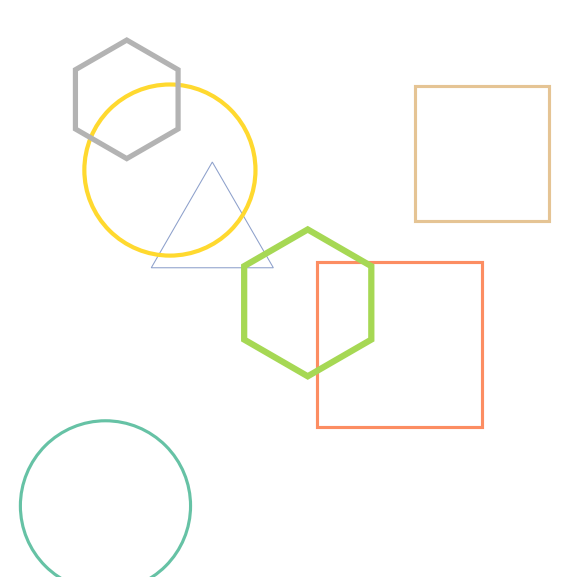[{"shape": "circle", "thickness": 1.5, "radius": 0.74, "center": [0.183, 0.123]}, {"shape": "square", "thickness": 1.5, "radius": 0.71, "center": [0.692, 0.403]}, {"shape": "triangle", "thickness": 0.5, "radius": 0.61, "center": [0.368, 0.597]}, {"shape": "hexagon", "thickness": 3, "radius": 0.64, "center": [0.533, 0.475]}, {"shape": "circle", "thickness": 2, "radius": 0.74, "center": [0.294, 0.705]}, {"shape": "square", "thickness": 1.5, "radius": 0.58, "center": [0.834, 0.733]}, {"shape": "hexagon", "thickness": 2.5, "radius": 0.51, "center": [0.219, 0.827]}]